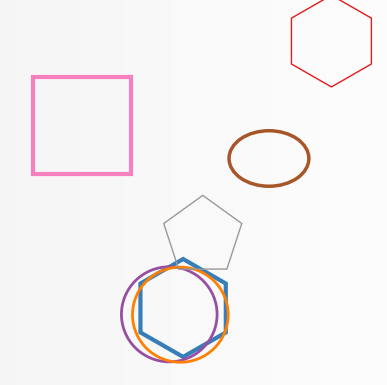[{"shape": "hexagon", "thickness": 1, "radius": 0.6, "center": [0.855, 0.893]}, {"shape": "hexagon", "thickness": 3, "radius": 0.64, "center": [0.473, 0.2]}, {"shape": "circle", "thickness": 2, "radius": 0.62, "center": [0.437, 0.184]}, {"shape": "circle", "thickness": 2, "radius": 0.62, "center": [0.465, 0.183]}, {"shape": "oval", "thickness": 2.5, "radius": 0.51, "center": [0.694, 0.588]}, {"shape": "square", "thickness": 3, "radius": 0.63, "center": [0.212, 0.675]}, {"shape": "pentagon", "thickness": 1, "radius": 0.53, "center": [0.523, 0.387]}]